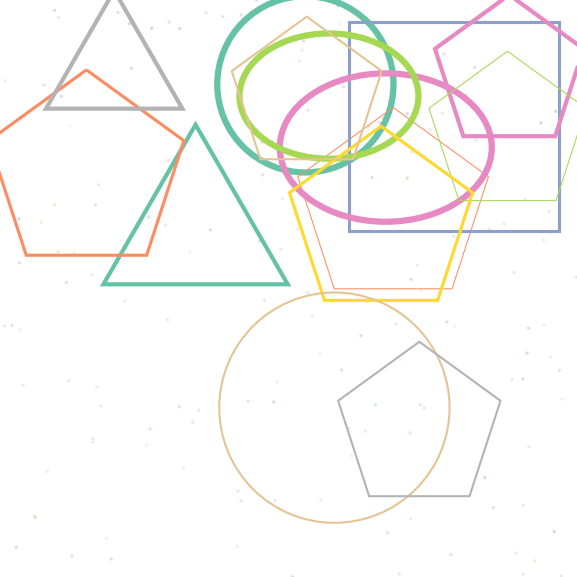[{"shape": "circle", "thickness": 3, "radius": 0.76, "center": [0.529, 0.853]}, {"shape": "triangle", "thickness": 2, "radius": 0.92, "center": [0.339, 0.599]}, {"shape": "pentagon", "thickness": 1.5, "radius": 0.89, "center": [0.15, 0.701]}, {"shape": "pentagon", "thickness": 0.5, "radius": 0.87, "center": [0.681, 0.639]}, {"shape": "square", "thickness": 1.5, "radius": 0.91, "center": [0.786, 0.779]}, {"shape": "oval", "thickness": 3, "radius": 0.92, "center": [0.668, 0.744]}, {"shape": "pentagon", "thickness": 2, "radius": 0.68, "center": [0.882, 0.873]}, {"shape": "pentagon", "thickness": 0.5, "radius": 0.71, "center": [0.879, 0.767]}, {"shape": "oval", "thickness": 3, "radius": 0.77, "center": [0.57, 0.833]}, {"shape": "pentagon", "thickness": 1.5, "radius": 0.83, "center": [0.66, 0.614]}, {"shape": "circle", "thickness": 1, "radius": 1.0, "center": [0.579, 0.293]}, {"shape": "pentagon", "thickness": 1, "radius": 0.68, "center": [0.531, 0.834]}, {"shape": "pentagon", "thickness": 1, "radius": 0.74, "center": [0.726, 0.259]}, {"shape": "triangle", "thickness": 2, "radius": 0.68, "center": [0.198, 0.879]}]